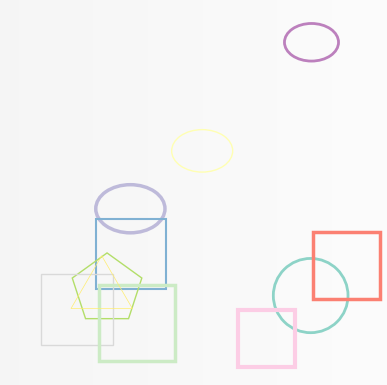[{"shape": "circle", "thickness": 2, "radius": 0.48, "center": [0.802, 0.232]}, {"shape": "oval", "thickness": 1, "radius": 0.39, "center": [0.522, 0.608]}, {"shape": "oval", "thickness": 2.5, "radius": 0.45, "center": [0.336, 0.458]}, {"shape": "square", "thickness": 2.5, "radius": 0.43, "center": [0.893, 0.311]}, {"shape": "square", "thickness": 1.5, "radius": 0.45, "center": [0.338, 0.341]}, {"shape": "pentagon", "thickness": 1, "radius": 0.47, "center": [0.276, 0.249]}, {"shape": "square", "thickness": 3, "radius": 0.37, "center": [0.687, 0.121]}, {"shape": "square", "thickness": 1, "radius": 0.46, "center": [0.198, 0.196]}, {"shape": "oval", "thickness": 2, "radius": 0.35, "center": [0.804, 0.89]}, {"shape": "square", "thickness": 2.5, "radius": 0.49, "center": [0.353, 0.161]}, {"shape": "triangle", "thickness": 0.5, "radius": 0.46, "center": [0.262, 0.244]}]